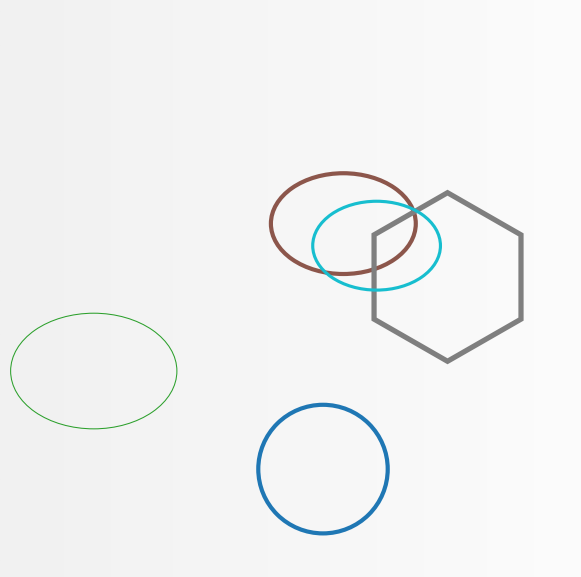[{"shape": "circle", "thickness": 2, "radius": 0.56, "center": [0.556, 0.187]}, {"shape": "oval", "thickness": 0.5, "radius": 0.72, "center": [0.161, 0.357]}, {"shape": "oval", "thickness": 2, "radius": 0.62, "center": [0.591, 0.612]}, {"shape": "hexagon", "thickness": 2.5, "radius": 0.73, "center": [0.77, 0.519]}, {"shape": "oval", "thickness": 1.5, "radius": 0.55, "center": [0.648, 0.574]}]